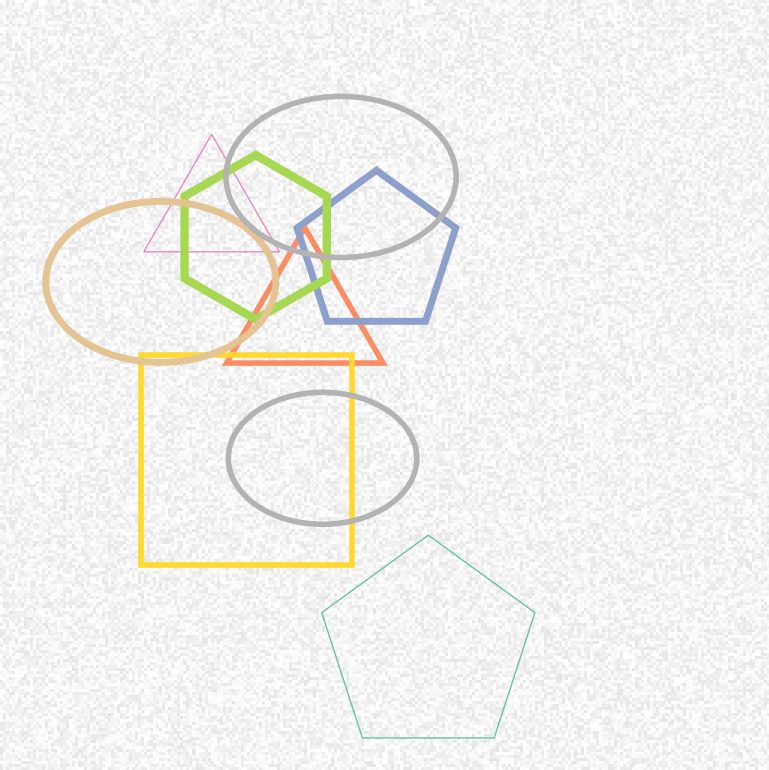[{"shape": "pentagon", "thickness": 0.5, "radius": 0.73, "center": [0.556, 0.159]}, {"shape": "triangle", "thickness": 2, "radius": 0.59, "center": [0.396, 0.587]}, {"shape": "pentagon", "thickness": 2.5, "radius": 0.54, "center": [0.489, 0.67]}, {"shape": "triangle", "thickness": 0.5, "radius": 0.51, "center": [0.275, 0.724]}, {"shape": "hexagon", "thickness": 3, "radius": 0.53, "center": [0.332, 0.692]}, {"shape": "square", "thickness": 2, "radius": 0.68, "center": [0.32, 0.402]}, {"shape": "oval", "thickness": 2.5, "radius": 0.75, "center": [0.209, 0.634]}, {"shape": "oval", "thickness": 2, "radius": 0.75, "center": [0.443, 0.77]}, {"shape": "oval", "thickness": 2, "radius": 0.61, "center": [0.419, 0.405]}]